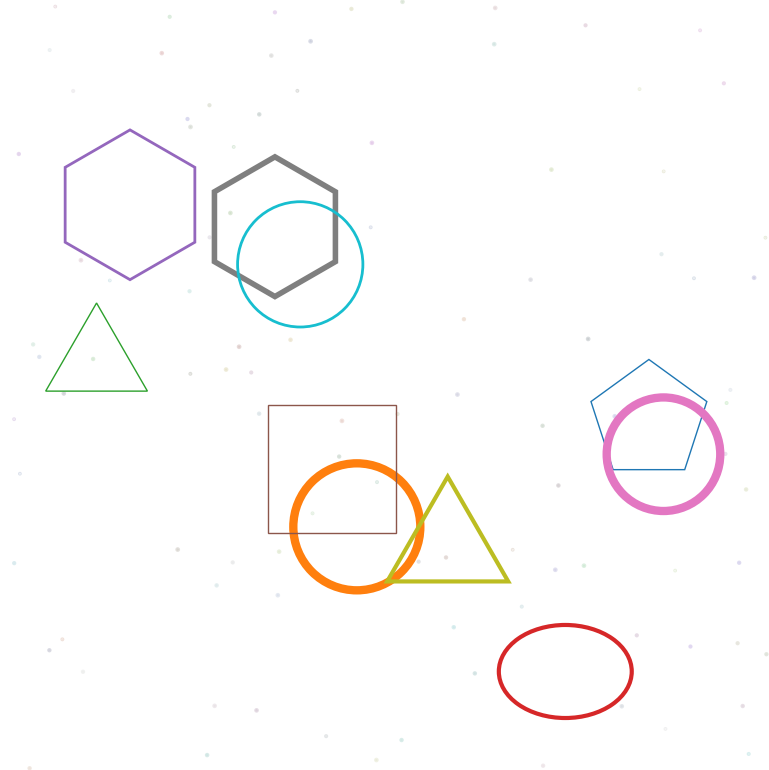[{"shape": "pentagon", "thickness": 0.5, "radius": 0.4, "center": [0.843, 0.454]}, {"shape": "circle", "thickness": 3, "radius": 0.41, "center": [0.463, 0.316]}, {"shape": "triangle", "thickness": 0.5, "radius": 0.38, "center": [0.125, 0.53]}, {"shape": "oval", "thickness": 1.5, "radius": 0.43, "center": [0.734, 0.128]}, {"shape": "hexagon", "thickness": 1, "radius": 0.49, "center": [0.169, 0.734]}, {"shape": "square", "thickness": 0.5, "radius": 0.42, "center": [0.431, 0.391]}, {"shape": "circle", "thickness": 3, "radius": 0.37, "center": [0.862, 0.41]}, {"shape": "hexagon", "thickness": 2, "radius": 0.45, "center": [0.357, 0.706]}, {"shape": "triangle", "thickness": 1.5, "radius": 0.45, "center": [0.581, 0.29]}, {"shape": "circle", "thickness": 1, "radius": 0.41, "center": [0.39, 0.657]}]